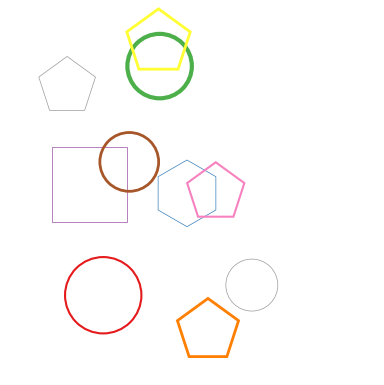[{"shape": "circle", "thickness": 1.5, "radius": 0.5, "center": [0.268, 0.233]}, {"shape": "hexagon", "thickness": 0.5, "radius": 0.43, "center": [0.486, 0.498]}, {"shape": "circle", "thickness": 3, "radius": 0.42, "center": [0.415, 0.828]}, {"shape": "square", "thickness": 0.5, "radius": 0.49, "center": [0.232, 0.521]}, {"shape": "pentagon", "thickness": 2, "radius": 0.42, "center": [0.54, 0.141]}, {"shape": "pentagon", "thickness": 2, "radius": 0.43, "center": [0.412, 0.89]}, {"shape": "circle", "thickness": 2, "radius": 0.38, "center": [0.336, 0.579]}, {"shape": "pentagon", "thickness": 1.5, "radius": 0.39, "center": [0.56, 0.5]}, {"shape": "pentagon", "thickness": 0.5, "radius": 0.39, "center": [0.174, 0.776]}, {"shape": "circle", "thickness": 0.5, "radius": 0.34, "center": [0.654, 0.26]}]